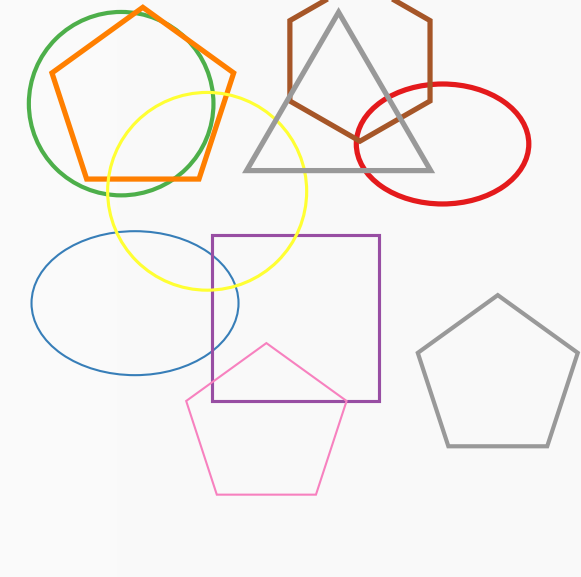[{"shape": "oval", "thickness": 2.5, "radius": 0.74, "center": [0.761, 0.75]}, {"shape": "oval", "thickness": 1, "radius": 0.89, "center": [0.232, 0.474]}, {"shape": "circle", "thickness": 2, "radius": 0.79, "center": [0.208, 0.82]}, {"shape": "square", "thickness": 1.5, "radius": 0.72, "center": [0.508, 0.448]}, {"shape": "pentagon", "thickness": 2.5, "radius": 0.82, "center": [0.246, 0.822]}, {"shape": "circle", "thickness": 1.5, "radius": 0.86, "center": [0.356, 0.668]}, {"shape": "hexagon", "thickness": 2.5, "radius": 0.7, "center": [0.619, 0.894]}, {"shape": "pentagon", "thickness": 1, "radius": 0.73, "center": [0.458, 0.26]}, {"shape": "pentagon", "thickness": 2, "radius": 0.72, "center": [0.856, 0.343]}, {"shape": "triangle", "thickness": 2.5, "radius": 0.91, "center": [0.583, 0.795]}]